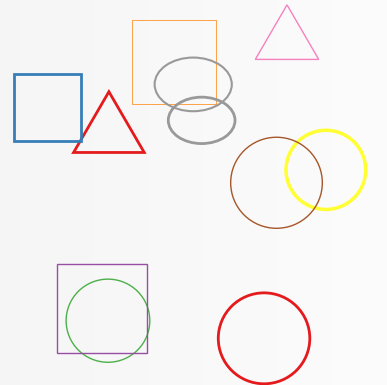[{"shape": "triangle", "thickness": 2, "radius": 0.53, "center": [0.281, 0.657]}, {"shape": "circle", "thickness": 2, "radius": 0.59, "center": [0.681, 0.121]}, {"shape": "square", "thickness": 2, "radius": 0.44, "center": [0.122, 0.722]}, {"shape": "circle", "thickness": 1, "radius": 0.54, "center": [0.279, 0.167]}, {"shape": "square", "thickness": 1, "radius": 0.58, "center": [0.264, 0.198]}, {"shape": "square", "thickness": 0.5, "radius": 0.55, "center": [0.449, 0.838]}, {"shape": "circle", "thickness": 2.5, "radius": 0.51, "center": [0.841, 0.559]}, {"shape": "circle", "thickness": 1, "radius": 0.59, "center": [0.714, 0.525]}, {"shape": "triangle", "thickness": 1, "radius": 0.47, "center": [0.741, 0.893]}, {"shape": "oval", "thickness": 2, "radius": 0.43, "center": [0.52, 0.687]}, {"shape": "oval", "thickness": 1.5, "radius": 0.5, "center": [0.499, 0.781]}]